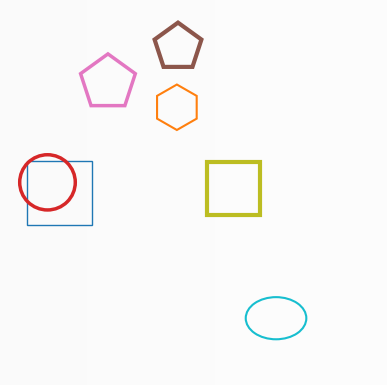[{"shape": "square", "thickness": 1, "radius": 0.42, "center": [0.154, 0.499]}, {"shape": "hexagon", "thickness": 1.5, "radius": 0.3, "center": [0.456, 0.721]}, {"shape": "circle", "thickness": 2.5, "radius": 0.36, "center": [0.123, 0.526]}, {"shape": "pentagon", "thickness": 3, "radius": 0.32, "center": [0.459, 0.878]}, {"shape": "pentagon", "thickness": 2.5, "radius": 0.37, "center": [0.279, 0.786]}, {"shape": "square", "thickness": 3, "radius": 0.34, "center": [0.602, 0.511]}, {"shape": "oval", "thickness": 1.5, "radius": 0.39, "center": [0.712, 0.173]}]